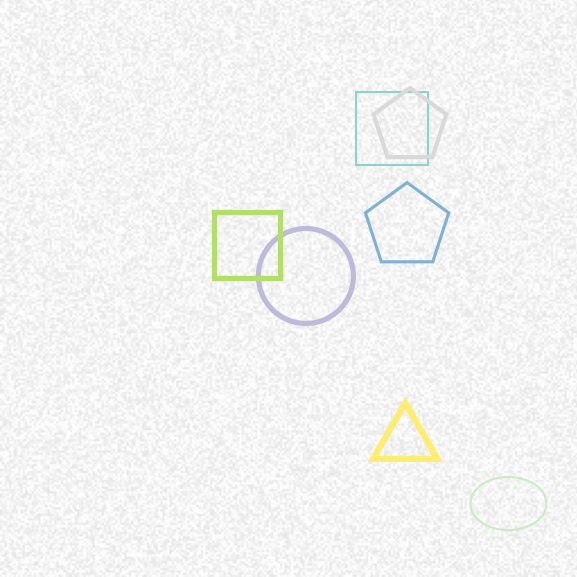[{"shape": "square", "thickness": 1, "radius": 0.32, "center": [0.679, 0.777]}, {"shape": "circle", "thickness": 2.5, "radius": 0.41, "center": [0.53, 0.521]}, {"shape": "pentagon", "thickness": 1.5, "radius": 0.38, "center": [0.705, 0.607]}, {"shape": "square", "thickness": 2.5, "radius": 0.29, "center": [0.428, 0.575]}, {"shape": "pentagon", "thickness": 2, "radius": 0.33, "center": [0.71, 0.781]}, {"shape": "oval", "thickness": 1, "radius": 0.33, "center": [0.88, 0.127]}, {"shape": "triangle", "thickness": 3, "radius": 0.32, "center": [0.702, 0.237]}]